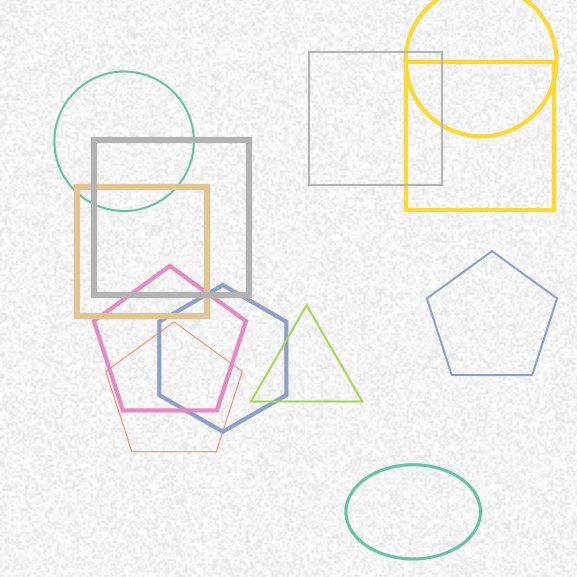[{"shape": "oval", "thickness": 1.5, "radius": 0.58, "center": [0.716, 0.113]}, {"shape": "circle", "thickness": 1, "radius": 0.6, "center": [0.215, 0.755]}, {"shape": "pentagon", "thickness": 0.5, "radius": 0.62, "center": [0.301, 0.318]}, {"shape": "pentagon", "thickness": 1, "radius": 0.59, "center": [0.852, 0.446]}, {"shape": "hexagon", "thickness": 2, "radius": 0.63, "center": [0.386, 0.379]}, {"shape": "pentagon", "thickness": 2, "radius": 0.69, "center": [0.294, 0.4]}, {"shape": "triangle", "thickness": 1, "radius": 0.56, "center": [0.531, 0.359]}, {"shape": "square", "thickness": 2, "radius": 0.64, "center": [0.831, 0.763]}, {"shape": "circle", "thickness": 2, "radius": 0.65, "center": [0.833, 0.894]}, {"shape": "square", "thickness": 3, "radius": 0.56, "center": [0.246, 0.564]}, {"shape": "square", "thickness": 1, "radius": 0.58, "center": [0.651, 0.794]}, {"shape": "square", "thickness": 3, "radius": 0.67, "center": [0.297, 0.623]}]